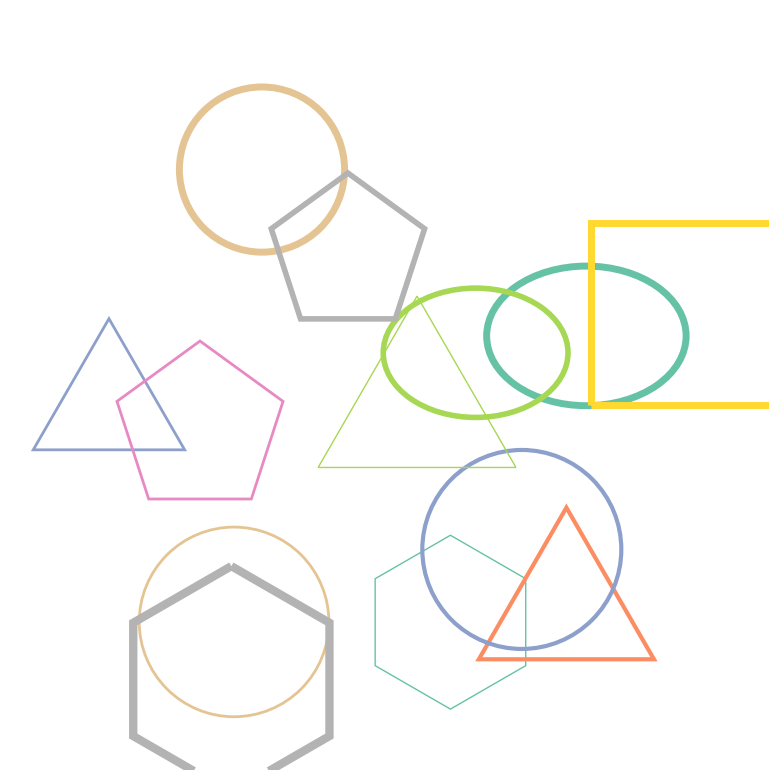[{"shape": "hexagon", "thickness": 0.5, "radius": 0.56, "center": [0.585, 0.192]}, {"shape": "oval", "thickness": 2.5, "radius": 0.65, "center": [0.762, 0.564]}, {"shape": "triangle", "thickness": 1.5, "radius": 0.66, "center": [0.736, 0.209]}, {"shape": "triangle", "thickness": 1, "radius": 0.57, "center": [0.142, 0.473]}, {"shape": "circle", "thickness": 1.5, "radius": 0.65, "center": [0.678, 0.286]}, {"shape": "pentagon", "thickness": 1, "radius": 0.57, "center": [0.26, 0.444]}, {"shape": "oval", "thickness": 2, "radius": 0.6, "center": [0.618, 0.542]}, {"shape": "triangle", "thickness": 0.5, "radius": 0.74, "center": [0.542, 0.467]}, {"shape": "square", "thickness": 2.5, "radius": 0.59, "center": [0.885, 0.593]}, {"shape": "circle", "thickness": 2.5, "radius": 0.54, "center": [0.34, 0.78]}, {"shape": "circle", "thickness": 1, "radius": 0.62, "center": [0.304, 0.192]}, {"shape": "pentagon", "thickness": 2, "radius": 0.52, "center": [0.452, 0.671]}, {"shape": "hexagon", "thickness": 3, "radius": 0.74, "center": [0.3, 0.118]}]